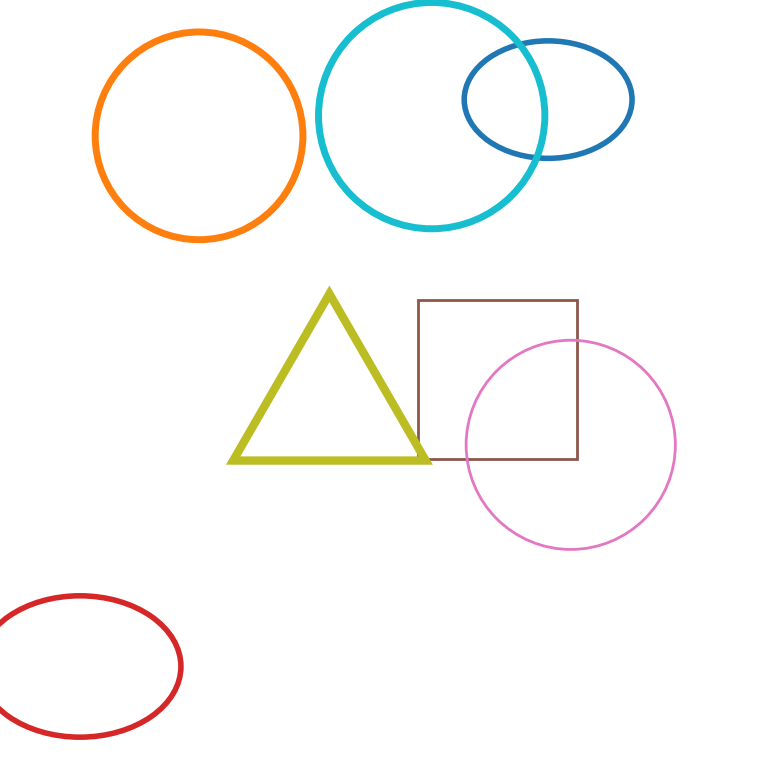[{"shape": "oval", "thickness": 2, "radius": 0.54, "center": [0.712, 0.871]}, {"shape": "circle", "thickness": 2.5, "radius": 0.67, "center": [0.259, 0.824]}, {"shape": "oval", "thickness": 2, "radius": 0.66, "center": [0.104, 0.134]}, {"shape": "square", "thickness": 1, "radius": 0.51, "center": [0.646, 0.507]}, {"shape": "circle", "thickness": 1, "radius": 0.68, "center": [0.741, 0.422]}, {"shape": "triangle", "thickness": 3, "radius": 0.72, "center": [0.428, 0.474]}, {"shape": "circle", "thickness": 2.5, "radius": 0.73, "center": [0.561, 0.85]}]